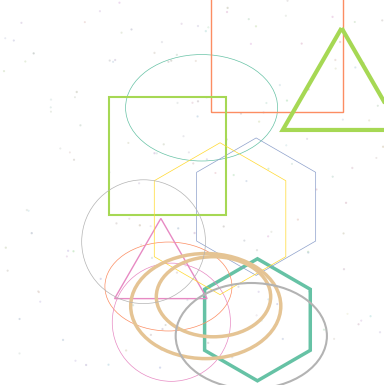[{"shape": "hexagon", "thickness": 2.5, "radius": 0.79, "center": [0.669, 0.169]}, {"shape": "oval", "thickness": 0.5, "radius": 0.99, "center": [0.524, 0.72]}, {"shape": "square", "thickness": 1, "radius": 0.86, "center": [0.719, 0.882]}, {"shape": "oval", "thickness": 0.5, "radius": 0.82, "center": [0.437, 0.256]}, {"shape": "hexagon", "thickness": 0.5, "radius": 0.89, "center": [0.665, 0.463]}, {"shape": "circle", "thickness": 0.5, "radius": 0.77, "center": [0.445, 0.163]}, {"shape": "triangle", "thickness": 1, "radius": 0.69, "center": [0.418, 0.294]}, {"shape": "triangle", "thickness": 3, "radius": 0.88, "center": [0.887, 0.751]}, {"shape": "square", "thickness": 1.5, "radius": 0.76, "center": [0.434, 0.595]}, {"shape": "hexagon", "thickness": 0.5, "radius": 0.99, "center": [0.572, 0.432]}, {"shape": "oval", "thickness": 2.5, "radius": 0.97, "center": [0.534, 0.205]}, {"shape": "oval", "thickness": 2.5, "radius": 0.74, "center": [0.555, 0.229]}, {"shape": "oval", "thickness": 1.5, "radius": 0.98, "center": [0.653, 0.127]}, {"shape": "circle", "thickness": 0.5, "radius": 0.8, "center": [0.373, 0.372]}]